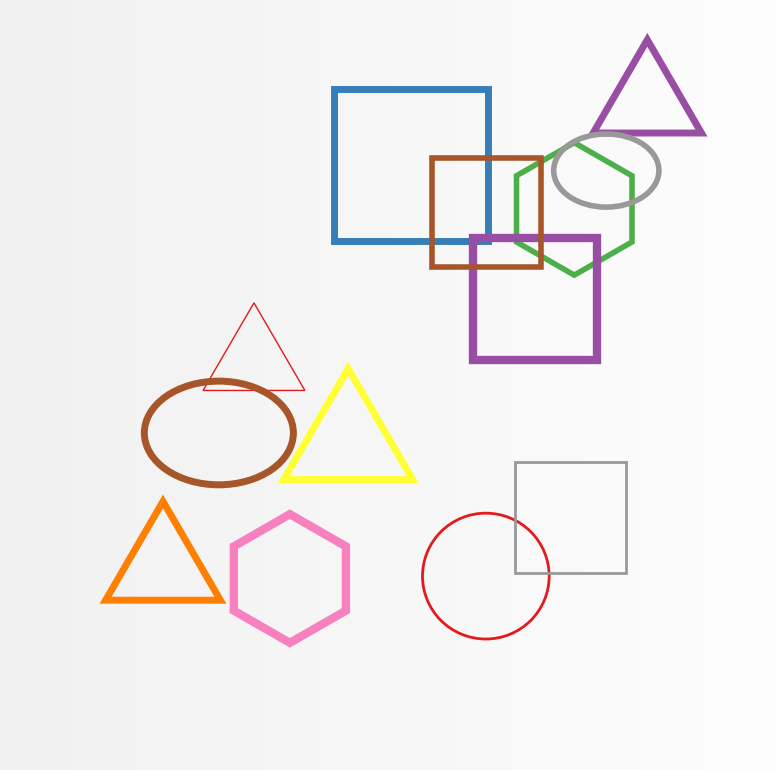[{"shape": "circle", "thickness": 1, "radius": 0.41, "center": [0.627, 0.252]}, {"shape": "triangle", "thickness": 0.5, "radius": 0.38, "center": [0.328, 0.531]}, {"shape": "square", "thickness": 2.5, "radius": 0.49, "center": [0.53, 0.786]}, {"shape": "hexagon", "thickness": 2, "radius": 0.43, "center": [0.741, 0.729]}, {"shape": "square", "thickness": 3, "radius": 0.4, "center": [0.69, 0.612]}, {"shape": "triangle", "thickness": 2.5, "radius": 0.4, "center": [0.835, 0.868]}, {"shape": "triangle", "thickness": 2.5, "radius": 0.43, "center": [0.21, 0.263]}, {"shape": "triangle", "thickness": 2.5, "radius": 0.48, "center": [0.449, 0.425]}, {"shape": "square", "thickness": 2, "radius": 0.35, "center": [0.628, 0.724]}, {"shape": "oval", "thickness": 2.5, "radius": 0.48, "center": [0.282, 0.438]}, {"shape": "hexagon", "thickness": 3, "radius": 0.42, "center": [0.374, 0.249]}, {"shape": "square", "thickness": 1, "radius": 0.36, "center": [0.736, 0.328]}, {"shape": "oval", "thickness": 2, "radius": 0.34, "center": [0.782, 0.779]}]